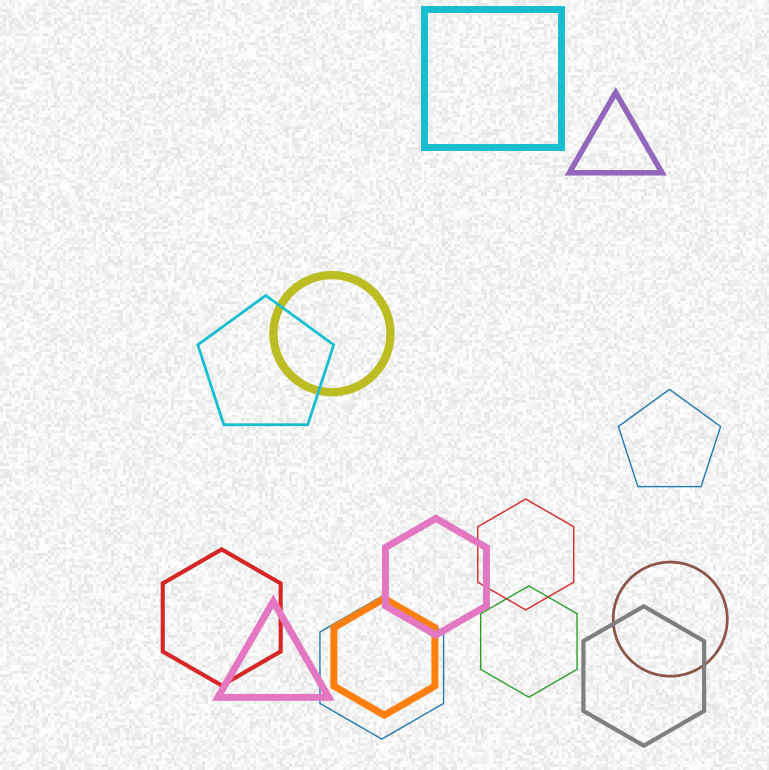[{"shape": "pentagon", "thickness": 0.5, "radius": 0.35, "center": [0.869, 0.425]}, {"shape": "hexagon", "thickness": 0.5, "radius": 0.46, "center": [0.496, 0.133]}, {"shape": "hexagon", "thickness": 2.5, "radius": 0.38, "center": [0.499, 0.147]}, {"shape": "hexagon", "thickness": 0.5, "radius": 0.36, "center": [0.687, 0.167]}, {"shape": "hexagon", "thickness": 1.5, "radius": 0.44, "center": [0.288, 0.198]}, {"shape": "hexagon", "thickness": 0.5, "radius": 0.36, "center": [0.683, 0.28]}, {"shape": "triangle", "thickness": 2, "radius": 0.35, "center": [0.8, 0.81]}, {"shape": "circle", "thickness": 1, "radius": 0.37, "center": [0.87, 0.196]}, {"shape": "hexagon", "thickness": 2.5, "radius": 0.38, "center": [0.566, 0.251]}, {"shape": "triangle", "thickness": 2.5, "radius": 0.42, "center": [0.355, 0.136]}, {"shape": "hexagon", "thickness": 1.5, "radius": 0.45, "center": [0.836, 0.122]}, {"shape": "circle", "thickness": 3, "radius": 0.38, "center": [0.431, 0.567]}, {"shape": "square", "thickness": 2.5, "radius": 0.45, "center": [0.64, 0.899]}, {"shape": "pentagon", "thickness": 1, "radius": 0.46, "center": [0.345, 0.523]}]